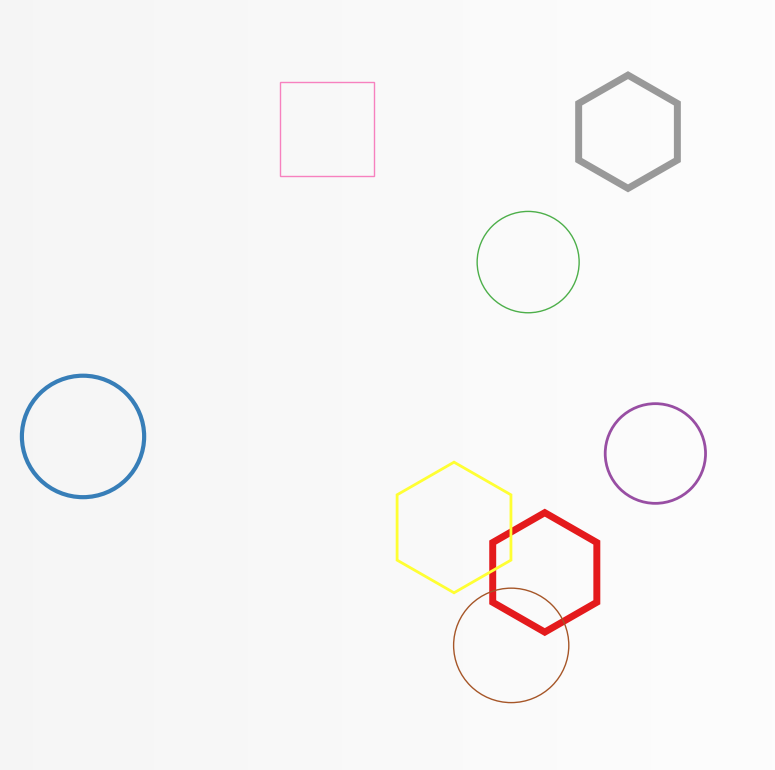[{"shape": "hexagon", "thickness": 2.5, "radius": 0.39, "center": [0.703, 0.257]}, {"shape": "circle", "thickness": 1.5, "radius": 0.39, "center": [0.107, 0.433]}, {"shape": "circle", "thickness": 0.5, "radius": 0.33, "center": [0.681, 0.66]}, {"shape": "circle", "thickness": 1, "radius": 0.32, "center": [0.846, 0.411]}, {"shape": "hexagon", "thickness": 1, "radius": 0.42, "center": [0.586, 0.315]}, {"shape": "circle", "thickness": 0.5, "radius": 0.37, "center": [0.66, 0.162]}, {"shape": "square", "thickness": 0.5, "radius": 0.3, "center": [0.422, 0.832]}, {"shape": "hexagon", "thickness": 2.5, "radius": 0.37, "center": [0.81, 0.829]}]